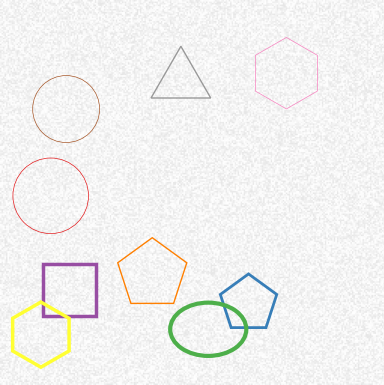[{"shape": "circle", "thickness": 0.5, "radius": 0.49, "center": [0.132, 0.491]}, {"shape": "pentagon", "thickness": 2, "radius": 0.39, "center": [0.646, 0.211]}, {"shape": "oval", "thickness": 3, "radius": 0.49, "center": [0.541, 0.145]}, {"shape": "square", "thickness": 2.5, "radius": 0.34, "center": [0.181, 0.247]}, {"shape": "pentagon", "thickness": 1, "radius": 0.47, "center": [0.395, 0.288]}, {"shape": "hexagon", "thickness": 2.5, "radius": 0.42, "center": [0.106, 0.131]}, {"shape": "circle", "thickness": 0.5, "radius": 0.43, "center": [0.172, 0.717]}, {"shape": "hexagon", "thickness": 0.5, "radius": 0.46, "center": [0.744, 0.81]}, {"shape": "triangle", "thickness": 1, "radius": 0.45, "center": [0.47, 0.79]}]